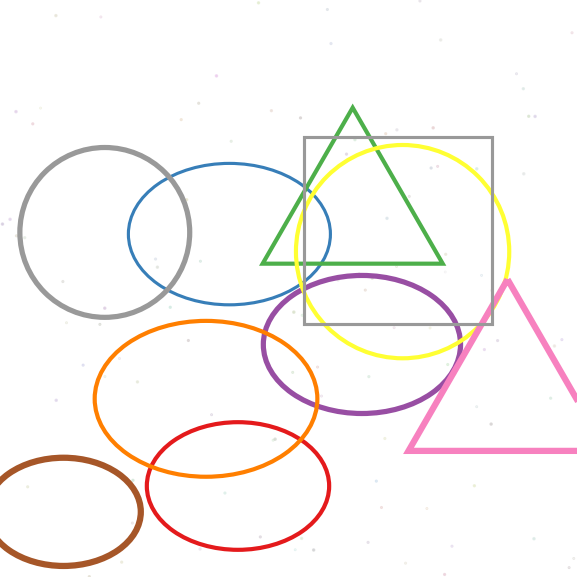[{"shape": "oval", "thickness": 2, "radius": 0.79, "center": [0.412, 0.158]}, {"shape": "oval", "thickness": 1.5, "radius": 0.87, "center": [0.397, 0.594]}, {"shape": "triangle", "thickness": 2, "radius": 0.9, "center": [0.611, 0.633]}, {"shape": "oval", "thickness": 2.5, "radius": 0.85, "center": [0.627, 0.403]}, {"shape": "oval", "thickness": 2, "radius": 0.96, "center": [0.357, 0.309]}, {"shape": "circle", "thickness": 2, "radius": 0.92, "center": [0.697, 0.563]}, {"shape": "oval", "thickness": 3, "radius": 0.67, "center": [0.11, 0.113]}, {"shape": "triangle", "thickness": 3, "radius": 0.99, "center": [0.879, 0.317]}, {"shape": "square", "thickness": 1.5, "radius": 0.81, "center": [0.689, 0.6]}, {"shape": "circle", "thickness": 2.5, "radius": 0.74, "center": [0.181, 0.597]}]